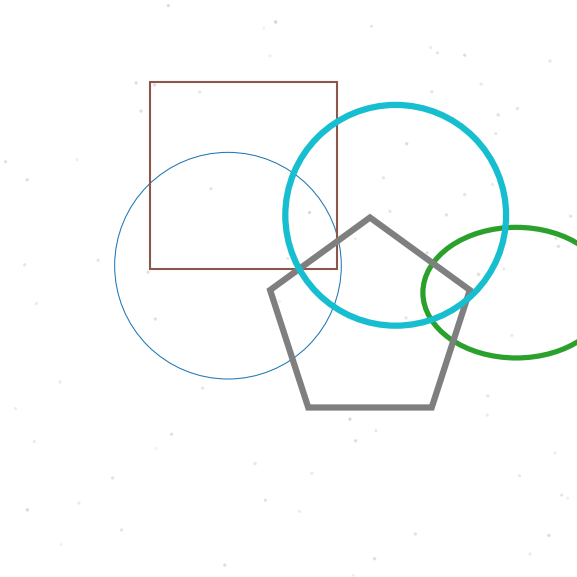[{"shape": "circle", "thickness": 0.5, "radius": 0.98, "center": [0.395, 0.539]}, {"shape": "oval", "thickness": 2.5, "radius": 0.81, "center": [0.894, 0.492]}, {"shape": "square", "thickness": 1, "radius": 0.81, "center": [0.422, 0.695]}, {"shape": "pentagon", "thickness": 3, "radius": 0.91, "center": [0.641, 0.441]}, {"shape": "circle", "thickness": 3, "radius": 0.96, "center": [0.685, 0.626]}]